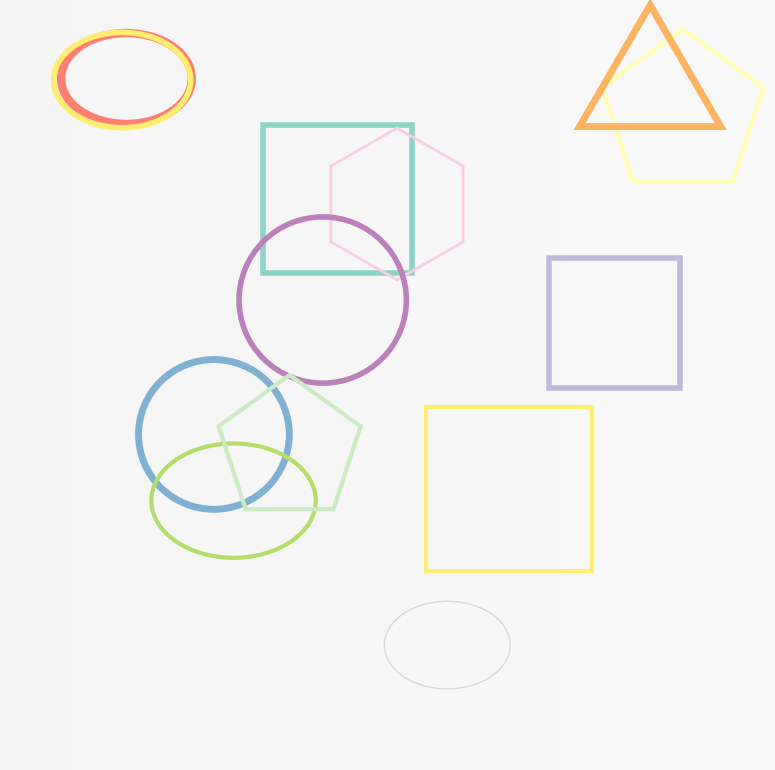[{"shape": "square", "thickness": 2, "radius": 0.48, "center": [0.435, 0.742]}, {"shape": "pentagon", "thickness": 1.5, "radius": 0.55, "center": [0.881, 0.853]}, {"shape": "square", "thickness": 2, "radius": 0.42, "center": [0.793, 0.581]}, {"shape": "oval", "thickness": 3, "radius": 0.42, "center": [0.163, 0.898]}, {"shape": "circle", "thickness": 2.5, "radius": 0.49, "center": [0.276, 0.436]}, {"shape": "triangle", "thickness": 2.5, "radius": 0.53, "center": [0.839, 0.888]}, {"shape": "oval", "thickness": 1.5, "radius": 0.53, "center": [0.301, 0.35]}, {"shape": "hexagon", "thickness": 1, "radius": 0.49, "center": [0.512, 0.735]}, {"shape": "oval", "thickness": 0.5, "radius": 0.41, "center": [0.577, 0.162]}, {"shape": "circle", "thickness": 2, "radius": 0.54, "center": [0.416, 0.61]}, {"shape": "pentagon", "thickness": 1.5, "radius": 0.48, "center": [0.374, 0.417]}, {"shape": "oval", "thickness": 2, "radius": 0.44, "center": [0.158, 0.896]}, {"shape": "square", "thickness": 1.5, "radius": 0.53, "center": [0.657, 0.365]}]